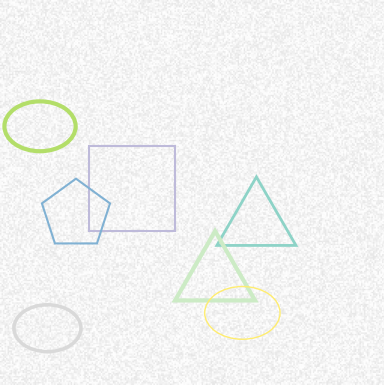[{"shape": "triangle", "thickness": 2, "radius": 0.59, "center": [0.666, 0.422]}, {"shape": "square", "thickness": 1.5, "radius": 0.56, "center": [0.343, 0.511]}, {"shape": "pentagon", "thickness": 1.5, "radius": 0.46, "center": [0.197, 0.443]}, {"shape": "oval", "thickness": 3, "radius": 0.46, "center": [0.104, 0.672]}, {"shape": "oval", "thickness": 2.5, "radius": 0.43, "center": [0.123, 0.148]}, {"shape": "triangle", "thickness": 3, "radius": 0.6, "center": [0.559, 0.28]}, {"shape": "oval", "thickness": 1, "radius": 0.49, "center": [0.63, 0.187]}]